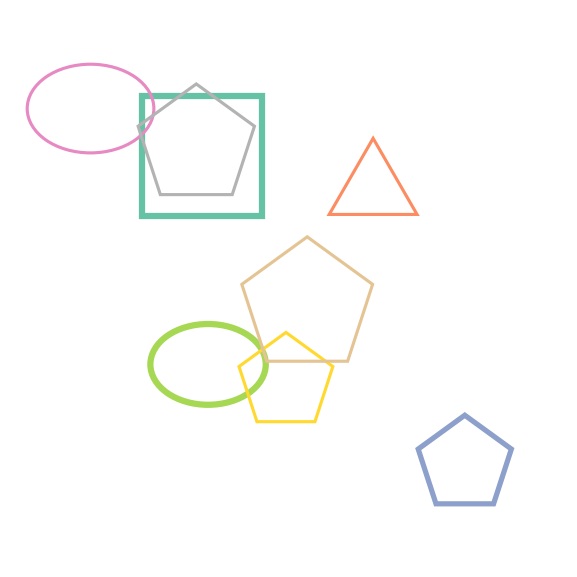[{"shape": "square", "thickness": 3, "radius": 0.52, "center": [0.35, 0.729]}, {"shape": "triangle", "thickness": 1.5, "radius": 0.44, "center": [0.646, 0.672]}, {"shape": "pentagon", "thickness": 2.5, "radius": 0.42, "center": [0.805, 0.195]}, {"shape": "oval", "thickness": 1.5, "radius": 0.55, "center": [0.157, 0.811]}, {"shape": "oval", "thickness": 3, "radius": 0.5, "center": [0.36, 0.368]}, {"shape": "pentagon", "thickness": 1.5, "radius": 0.43, "center": [0.495, 0.338]}, {"shape": "pentagon", "thickness": 1.5, "radius": 0.6, "center": [0.532, 0.47]}, {"shape": "pentagon", "thickness": 1.5, "radius": 0.53, "center": [0.34, 0.748]}]